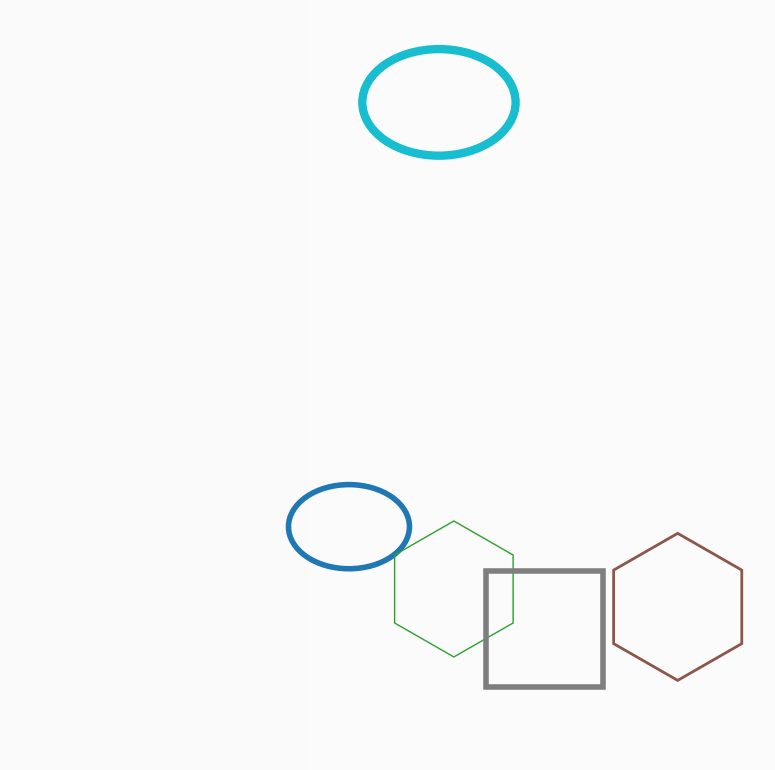[{"shape": "oval", "thickness": 2, "radius": 0.39, "center": [0.45, 0.316]}, {"shape": "hexagon", "thickness": 0.5, "radius": 0.44, "center": [0.586, 0.235]}, {"shape": "hexagon", "thickness": 1, "radius": 0.48, "center": [0.874, 0.212]}, {"shape": "square", "thickness": 2, "radius": 0.38, "center": [0.703, 0.183]}, {"shape": "oval", "thickness": 3, "radius": 0.49, "center": [0.566, 0.867]}]